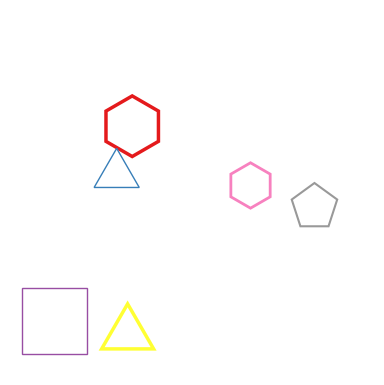[{"shape": "hexagon", "thickness": 2.5, "radius": 0.39, "center": [0.343, 0.672]}, {"shape": "triangle", "thickness": 1, "radius": 0.34, "center": [0.303, 0.547]}, {"shape": "square", "thickness": 1, "radius": 0.43, "center": [0.141, 0.166]}, {"shape": "triangle", "thickness": 2.5, "radius": 0.39, "center": [0.331, 0.133]}, {"shape": "hexagon", "thickness": 2, "radius": 0.29, "center": [0.651, 0.518]}, {"shape": "pentagon", "thickness": 1.5, "radius": 0.31, "center": [0.817, 0.463]}]